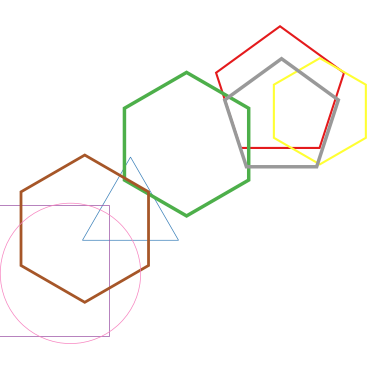[{"shape": "pentagon", "thickness": 1.5, "radius": 0.87, "center": [0.727, 0.757]}, {"shape": "triangle", "thickness": 0.5, "radius": 0.72, "center": [0.339, 0.448]}, {"shape": "hexagon", "thickness": 2.5, "radius": 0.93, "center": [0.485, 0.626]}, {"shape": "square", "thickness": 0.5, "radius": 0.85, "center": [0.114, 0.298]}, {"shape": "hexagon", "thickness": 1.5, "radius": 0.69, "center": [0.831, 0.711]}, {"shape": "hexagon", "thickness": 2, "radius": 0.96, "center": [0.22, 0.406]}, {"shape": "circle", "thickness": 0.5, "radius": 0.91, "center": [0.183, 0.29]}, {"shape": "pentagon", "thickness": 2.5, "radius": 0.78, "center": [0.731, 0.692]}]